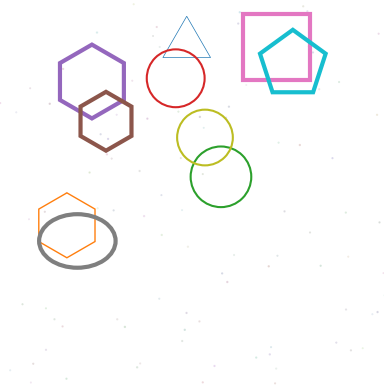[{"shape": "triangle", "thickness": 0.5, "radius": 0.36, "center": [0.485, 0.886]}, {"shape": "hexagon", "thickness": 1, "radius": 0.42, "center": [0.174, 0.415]}, {"shape": "circle", "thickness": 1.5, "radius": 0.39, "center": [0.574, 0.541]}, {"shape": "circle", "thickness": 1.5, "radius": 0.38, "center": [0.456, 0.797]}, {"shape": "hexagon", "thickness": 3, "radius": 0.48, "center": [0.239, 0.788]}, {"shape": "hexagon", "thickness": 3, "radius": 0.38, "center": [0.275, 0.685]}, {"shape": "square", "thickness": 3, "radius": 0.43, "center": [0.718, 0.878]}, {"shape": "oval", "thickness": 3, "radius": 0.5, "center": [0.201, 0.374]}, {"shape": "circle", "thickness": 1.5, "radius": 0.36, "center": [0.532, 0.643]}, {"shape": "pentagon", "thickness": 3, "radius": 0.45, "center": [0.761, 0.833]}]